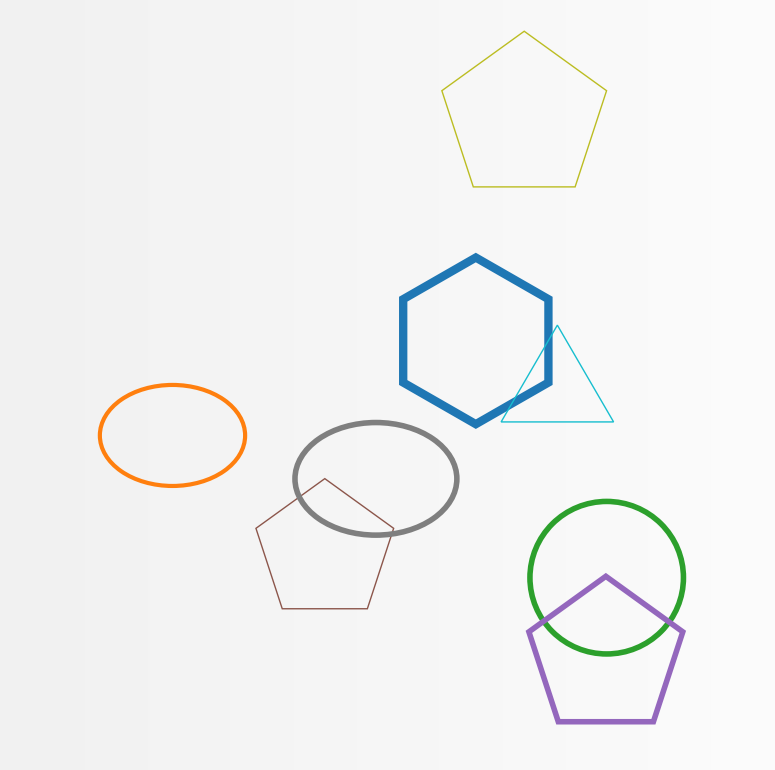[{"shape": "hexagon", "thickness": 3, "radius": 0.54, "center": [0.614, 0.557]}, {"shape": "oval", "thickness": 1.5, "radius": 0.47, "center": [0.223, 0.434]}, {"shape": "circle", "thickness": 2, "radius": 0.5, "center": [0.783, 0.25]}, {"shape": "pentagon", "thickness": 2, "radius": 0.52, "center": [0.782, 0.147]}, {"shape": "pentagon", "thickness": 0.5, "radius": 0.47, "center": [0.419, 0.285]}, {"shape": "oval", "thickness": 2, "radius": 0.52, "center": [0.485, 0.378]}, {"shape": "pentagon", "thickness": 0.5, "radius": 0.56, "center": [0.676, 0.848]}, {"shape": "triangle", "thickness": 0.5, "radius": 0.42, "center": [0.719, 0.494]}]